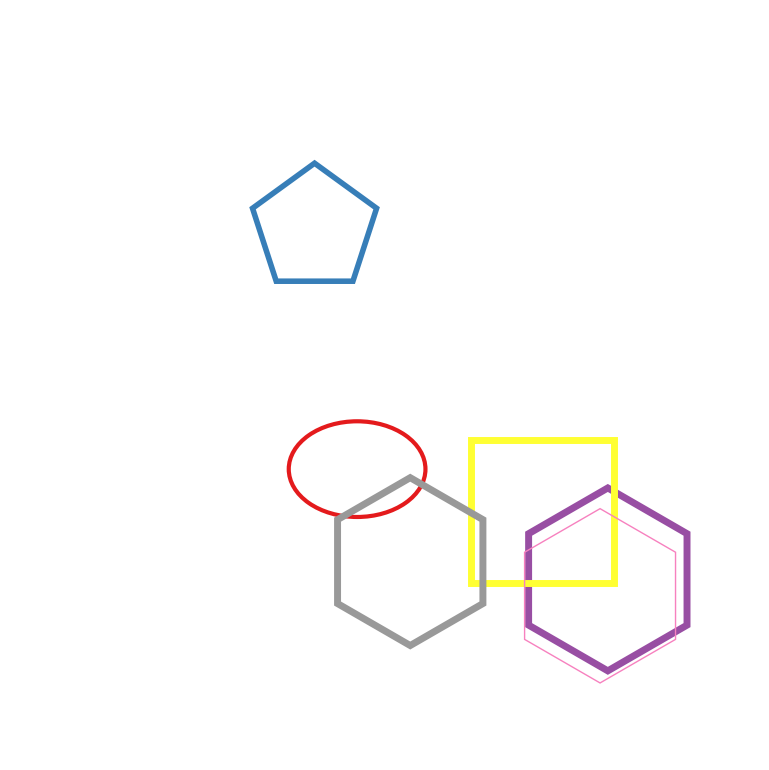[{"shape": "oval", "thickness": 1.5, "radius": 0.44, "center": [0.464, 0.391]}, {"shape": "pentagon", "thickness": 2, "radius": 0.42, "center": [0.409, 0.703]}, {"shape": "hexagon", "thickness": 2.5, "radius": 0.59, "center": [0.789, 0.248]}, {"shape": "square", "thickness": 2.5, "radius": 0.46, "center": [0.705, 0.336]}, {"shape": "hexagon", "thickness": 0.5, "radius": 0.57, "center": [0.779, 0.226]}, {"shape": "hexagon", "thickness": 2.5, "radius": 0.54, "center": [0.533, 0.271]}]